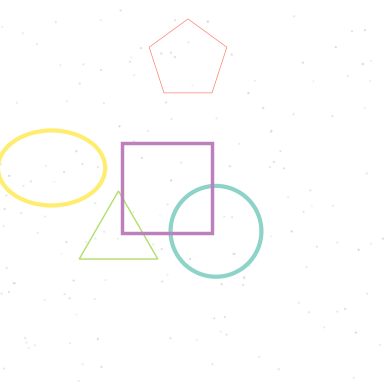[{"shape": "circle", "thickness": 3, "radius": 0.59, "center": [0.561, 0.399]}, {"shape": "pentagon", "thickness": 0.5, "radius": 0.53, "center": [0.488, 0.845]}, {"shape": "triangle", "thickness": 1, "radius": 0.59, "center": [0.308, 0.386]}, {"shape": "square", "thickness": 2.5, "radius": 0.59, "center": [0.435, 0.511]}, {"shape": "oval", "thickness": 3, "radius": 0.7, "center": [0.134, 0.564]}]